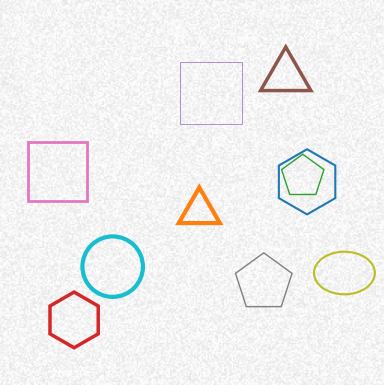[{"shape": "hexagon", "thickness": 1.5, "radius": 0.42, "center": [0.798, 0.528]}, {"shape": "triangle", "thickness": 3, "radius": 0.31, "center": [0.518, 0.451]}, {"shape": "pentagon", "thickness": 1, "radius": 0.29, "center": [0.786, 0.542]}, {"shape": "hexagon", "thickness": 2.5, "radius": 0.36, "center": [0.192, 0.169]}, {"shape": "square", "thickness": 0.5, "radius": 0.4, "center": [0.549, 0.758]}, {"shape": "triangle", "thickness": 2.5, "radius": 0.38, "center": [0.742, 0.802]}, {"shape": "square", "thickness": 2, "radius": 0.38, "center": [0.149, 0.555]}, {"shape": "pentagon", "thickness": 1, "radius": 0.39, "center": [0.685, 0.266]}, {"shape": "oval", "thickness": 1.5, "radius": 0.4, "center": [0.895, 0.291]}, {"shape": "circle", "thickness": 3, "radius": 0.39, "center": [0.293, 0.307]}]